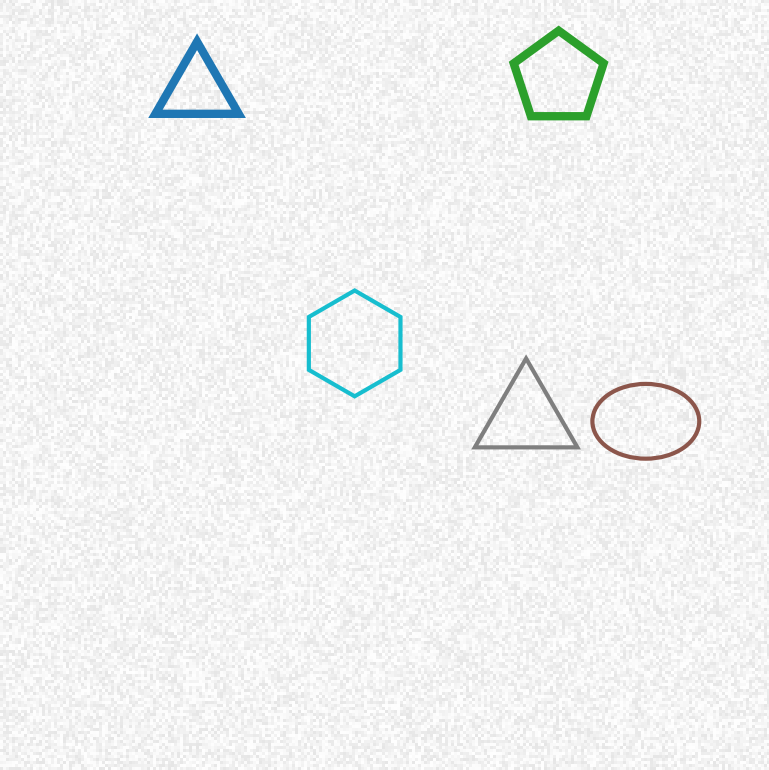[{"shape": "triangle", "thickness": 3, "radius": 0.31, "center": [0.256, 0.883]}, {"shape": "pentagon", "thickness": 3, "radius": 0.31, "center": [0.726, 0.899]}, {"shape": "oval", "thickness": 1.5, "radius": 0.35, "center": [0.839, 0.453]}, {"shape": "triangle", "thickness": 1.5, "radius": 0.38, "center": [0.683, 0.457]}, {"shape": "hexagon", "thickness": 1.5, "radius": 0.34, "center": [0.461, 0.554]}]